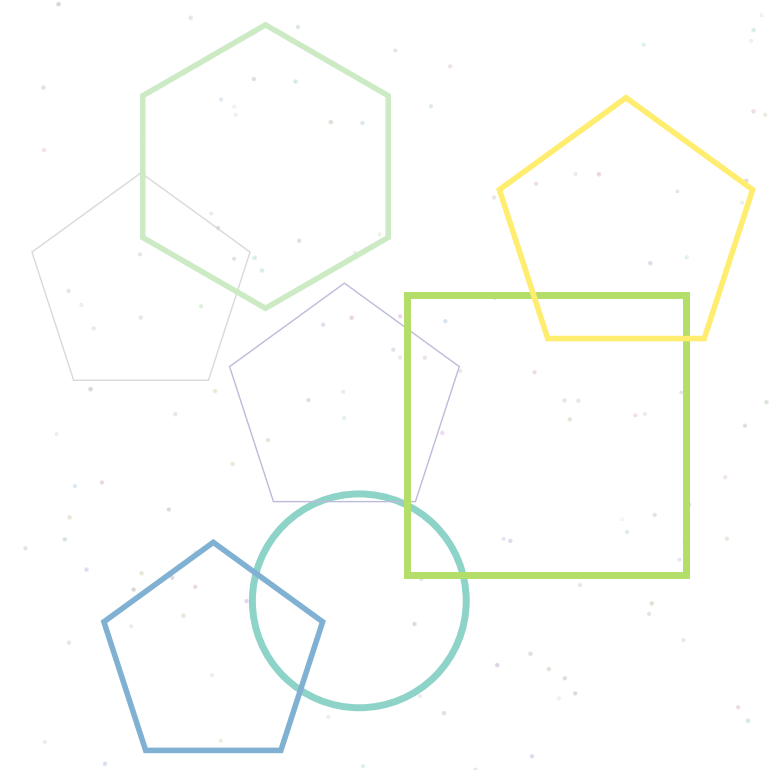[{"shape": "circle", "thickness": 2.5, "radius": 0.69, "center": [0.467, 0.22]}, {"shape": "pentagon", "thickness": 0.5, "radius": 0.78, "center": [0.447, 0.475]}, {"shape": "pentagon", "thickness": 2, "radius": 0.75, "center": [0.277, 0.146]}, {"shape": "square", "thickness": 2.5, "radius": 0.91, "center": [0.71, 0.435]}, {"shape": "pentagon", "thickness": 0.5, "radius": 0.74, "center": [0.183, 0.627]}, {"shape": "hexagon", "thickness": 2, "radius": 0.92, "center": [0.345, 0.784]}, {"shape": "pentagon", "thickness": 2, "radius": 0.86, "center": [0.813, 0.7]}]